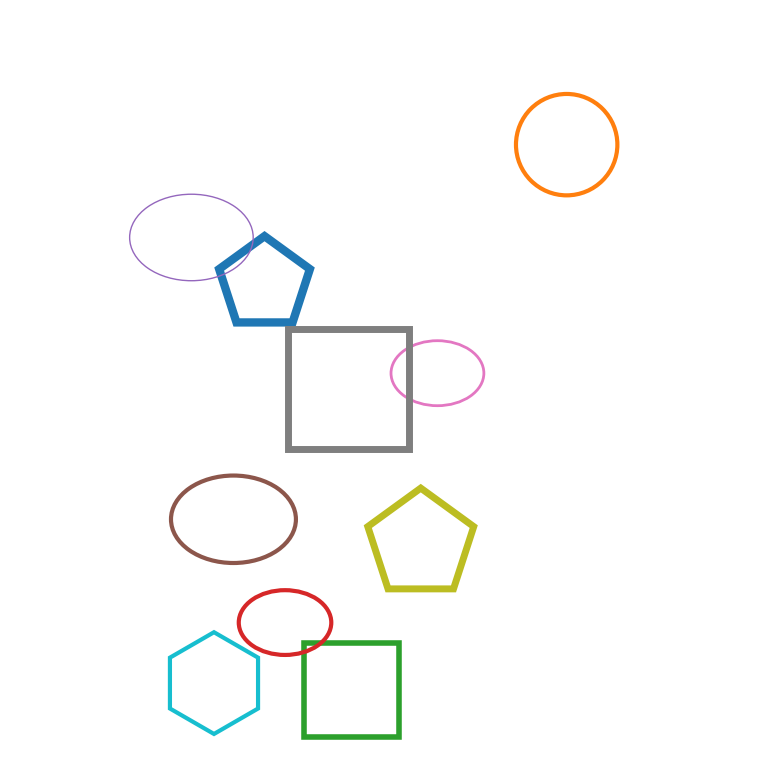[{"shape": "pentagon", "thickness": 3, "radius": 0.31, "center": [0.344, 0.631]}, {"shape": "circle", "thickness": 1.5, "radius": 0.33, "center": [0.736, 0.812]}, {"shape": "square", "thickness": 2, "radius": 0.31, "center": [0.456, 0.104]}, {"shape": "oval", "thickness": 1.5, "radius": 0.3, "center": [0.37, 0.191]}, {"shape": "oval", "thickness": 0.5, "radius": 0.4, "center": [0.249, 0.692]}, {"shape": "oval", "thickness": 1.5, "radius": 0.41, "center": [0.303, 0.326]}, {"shape": "oval", "thickness": 1, "radius": 0.3, "center": [0.568, 0.515]}, {"shape": "square", "thickness": 2.5, "radius": 0.39, "center": [0.453, 0.495]}, {"shape": "pentagon", "thickness": 2.5, "radius": 0.36, "center": [0.546, 0.294]}, {"shape": "hexagon", "thickness": 1.5, "radius": 0.33, "center": [0.278, 0.113]}]